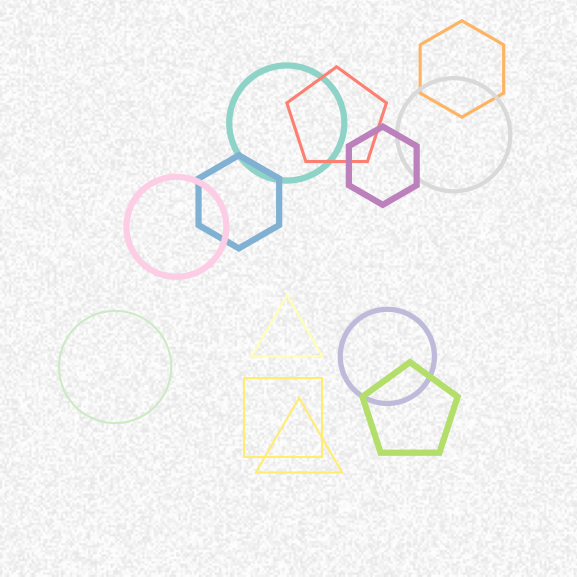[{"shape": "circle", "thickness": 3, "radius": 0.5, "center": [0.497, 0.786]}, {"shape": "triangle", "thickness": 1, "radius": 0.35, "center": [0.497, 0.417]}, {"shape": "circle", "thickness": 2.5, "radius": 0.41, "center": [0.671, 0.382]}, {"shape": "pentagon", "thickness": 1.5, "radius": 0.45, "center": [0.583, 0.793]}, {"shape": "hexagon", "thickness": 3, "radius": 0.4, "center": [0.414, 0.65]}, {"shape": "hexagon", "thickness": 1.5, "radius": 0.42, "center": [0.8, 0.88]}, {"shape": "pentagon", "thickness": 3, "radius": 0.43, "center": [0.71, 0.285]}, {"shape": "circle", "thickness": 3, "radius": 0.43, "center": [0.305, 0.606]}, {"shape": "circle", "thickness": 2, "radius": 0.49, "center": [0.786, 0.766]}, {"shape": "hexagon", "thickness": 3, "radius": 0.34, "center": [0.663, 0.712]}, {"shape": "circle", "thickness": 1, "radius": 0.49, "center": [0.199, 0.364]}, {"shape": "square", "thickness": 1, "radius": 0.34, "center": [0.49, 0.276]}, {"shape": "triangle", "thickness": 1, "radius": 0.43, "center": [0.518, 0.224]}]